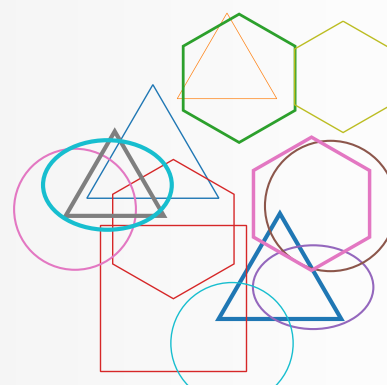[{"shape": "triangle", "thickness": 3, "radius": 0.91, "center": [0.722, 0.263]}, {"shape": "triangle", "thickness": 1, "radius": 0.98, "center": [0.395, 0.583]}, {"shape": "triangle", "thickness": 0.5, "radius": 0.74, "center": [0.586, 0.818]}, {"shape": "hexagon", "thickness": 2, "radius": 0.83, "center": [0.617, 0.797]}, {"shape": "hexagon", "thickness": 1, "radius": 0.9, "center": [0.447, 0.405]}, {"shape": "square", "thickness": 1, "radius": 0.95, "center": [0.447, 0.226]}, {"shape": "oval", "thickness": 1.5, "radius": 0.78, "center": [0.808, 0.254]}, {"shape": "circle", "thickness": 1.5, "radius": 0.85, "center": [0.853, 0.465]}, {"shape": "hexagon", "thickness": 2.5, "radius": 0.86, "center": [0.804, 0.471]}, {"shape": "circle", "thickness": 1.5, "radius": 0.79, "center": [0.194, 0.456]}, {"shape": "triangle", "thickness": 3, "radius": 0.73, "center": [0.296, 0.512]}, {"shape": "hexagon", "thickness": 1, "radius": 0.72, "center": [0.885, 0.8]}, {"shape": "circle", "thickness": 1, "radius": 0.79, "center": [0.599, 0.108]}, {"shape": "oval", "thickness": 3, "radius": 0.83, "center": [0.277, 0.52]}]